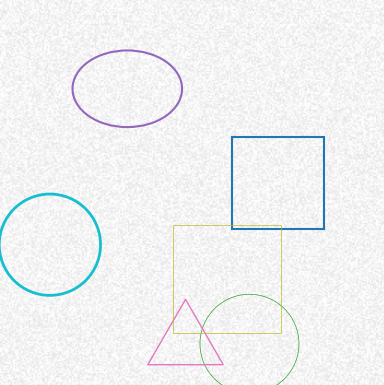[{"shape": "square", "thickness": 1.5, "radius": 0.6, "center": [0.722, 0.526]}, {"shape": "circle", "thickness": 0.5, "radius": 0.64, "center": [0.648, 0.107]}, {"shape": "oval", "thickness": 1.5, "radius": 0.71, "center": [0.331, 0.769]}, {"shape": "triangle", "thickness": 1, "radius": 0.57, "center": [0.482, 0.109]}, {"shape": "square", "thickness": 0.5, "radius": 0.7, "center": [0.589, 0.276]}, {"shape": "circle", "thickness": 2, "radius": 0.66, "center": [0.13, 0.364]}]